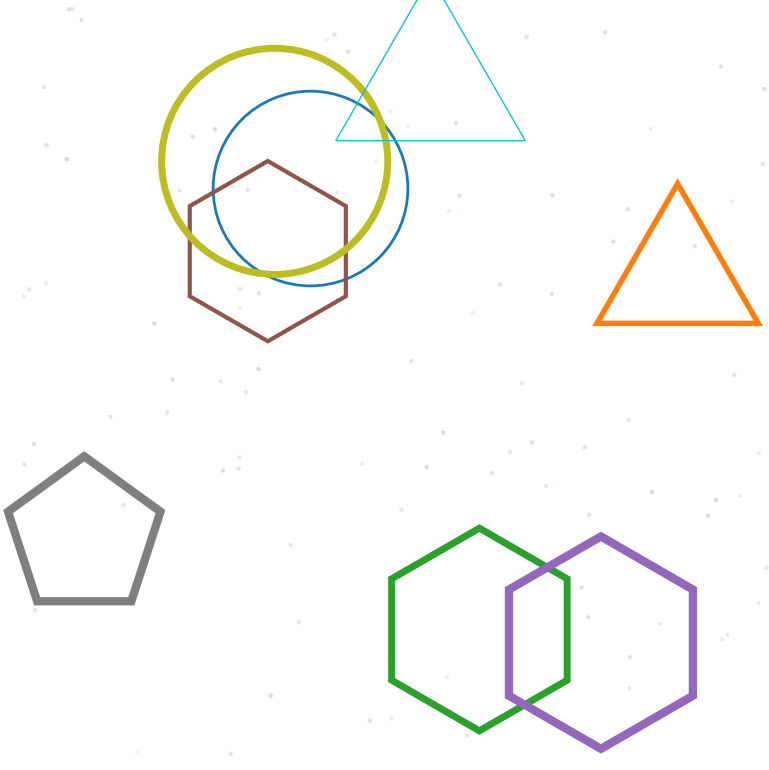[{"shape": "circle", "thickness": 1, "radius": 0.63, "center": [0.403, 0.755]}, {"shape": "triangle", "thickness": 2, "radius": 0.6, "center": [0.88, 0.64]}, {"shape": "hexagon", "thickness": 2.5, "radius": 0.66, "center": [0.623, 0.182]}, {"shape": "hexagon", "thickness": 3, "radius": 0.69, "center": [0.78, 0.165]}, {"shape": "hexagon", "thickness": 1.5, "radius": 0.59, "center": [0.348, 0.674]}, {"shape": "pentagon", "thickness": 3, "radius": 0.52, "center": [0.109, 0.303]}, {"shape": "circle", "thickness": 2.5, "radius": 0.73, "center": [0.357, 0.79]}, {"shape": "triangle", "thickness": 0.5, "radius": 0.71, "center": [0.559, 0.888]}]